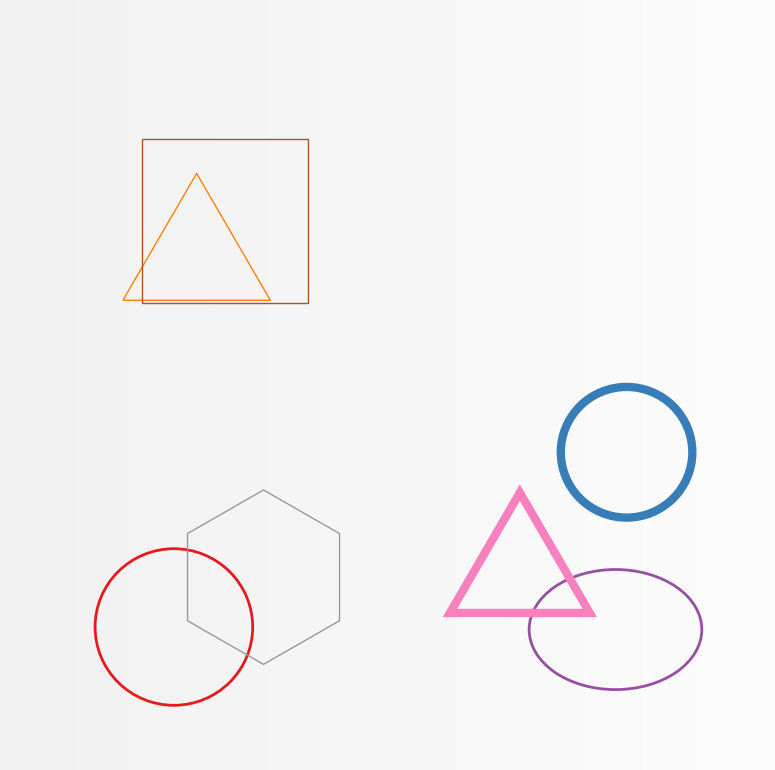[{"shape": "circle", "thickness": 1, "radius": 0.51, "center": [0.224, 0.186]}, {"shape": "circle", "thickness": 3, "radius": 0.42, "center": [0.808, 0.413]}, {"shape": "oval", "thickness": 1, "radius": 0.56, "center": [0.794, 0.182]}, {"shape": "triangle", "thickness": 0.5, "radius": 0.55, "center": [0.254, 0.665]}, {"shape": "square", "thickness": 0.5, "radius": 0.53, "center": [0.29, 0.713]}, {"shape": "triangle", "thickness": 3, "radius": 0.52, "center": [0.671, 0.256]}, {"shape": "hexagon", "thickness": 0.5, "radius": 0.57, "center": [0.34, 0.25]}]